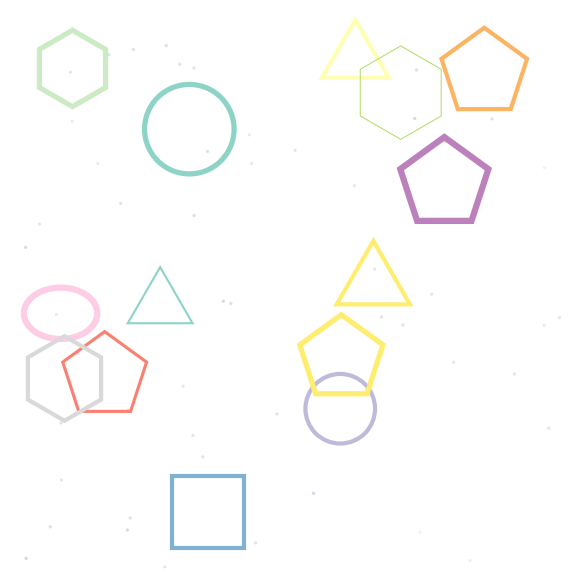[{"shape": "circle", "thickness": 2.5, "radius": 0.39, "center": [0.328, 0.775]}, {"shape": "triangle", "thickness": 1, "radius": 0.32, "center": [0.277, 0.472]}, {"shape": "triangle", "thickness": 2, "radius": 0.34, "center": [0.615, 0.898]}, {"shape": "circle", "thickness": 2, "radius": 0.3, "center": [0.589, 0.291]}, {"shape": "pentagon", "thickness": 1.5, "radius": 0.38, "center": [0.181, 0.349]}, {"shape": "square", "thickness": 2, "radius": 0.31, "center": [0.36, 0.112]}, {"shape": "pentagon", "thickness": 2, "radius": 0.39, "center": [0.839, 0.873]}, {"shape": "hexagon", "thickness": 0.5, "radius": 0.4, "center": [0.694, 0.839]}, {"shape": "oval", "thickness": 3, "radius": 0.32, "center": [0.105, 0.457]}, {"shape": "hexagon", "thickness": 2, "radius": 0.37, "center": [0.112, 0.344]}, {"shape": "pentagon", "thickness": 3, "radius": 0.4, "center": [0.769, 0.682]}, {"shape": "hexagon", "thickness": 2.5, "radius": 0.33, "center": [0.126, 0.881]}, {"shape": "pentagon", "thickness": 2.5, "radius": 0.38, "center": [0.591, 0.379]}, {"shape": "triangle", "thickness": 2, "radius": 0.37, "center": [0.646, 0.509]}]